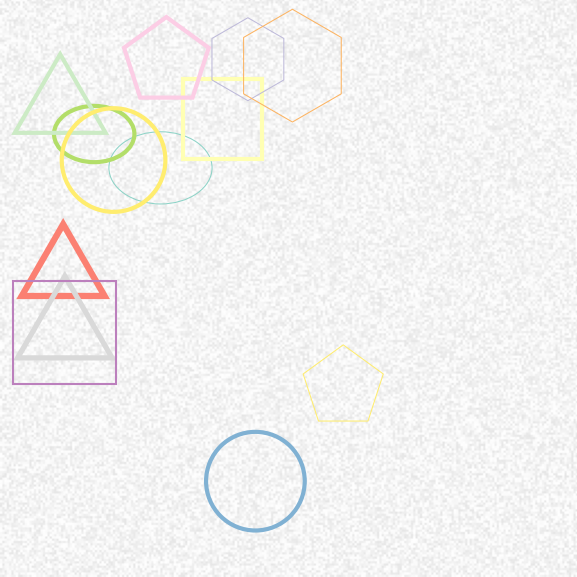[{"shape": "oval", "thickness": 0.5, "radius": 0.45, "center": [0.278, 0.708]}, {"shape": "square", "thickness": 2, "radius": 0.34, "center": [0.385, 0.793]}, {"shape": "hexagon", "thickness": 0.5, "radius": 0.36, "center": [0.429, 0.897]}, {"shape": "triangle", "thickness": 3, "radius": 0.41, "center": [0.109, 0.528]}, {"shape": "circle", "thickness": 2, "radius": 0.43, "center": [0.442, 0.166]}, {"shape": "hexagon", "thickness": 0.5, "radius": 0.49, "center": [0.506, 0.885]}, {"shape": "oval", "thickness": 2, "radius": 0.35, "center": [0.163, 0.767]}, {"shape": "pentagon", "thickness": 2, "radius": 0.39, "center": [0.288, 0.893]}, {"shape": "triangle", "thickness": 2.5, "radius": 0.47, "center": [0.112, 0.427]}, {"shape": "square", "thickness": 1, "radius": 0.45, "center": [0.112, 0.424]}, {"shape": "triangle", "thickness": 2, "radius": 0.45, "center": [0.104, 0.815]}, {"shape": "circle", "thickness": 2, "radius": 0.45, "center": [0.197, 0.722]}, {"shape": "pentagon", "thickness": 0.5, "radius": 0.36, "center": [0.594, 0.329]}]